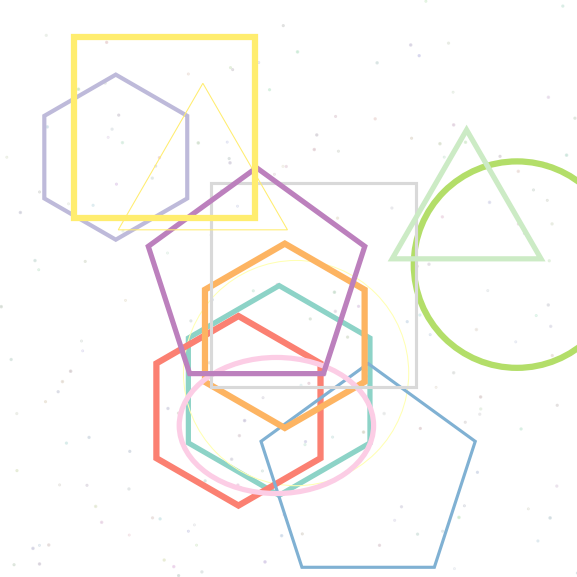[{"shape": "hexagon", "thickness": 2.5, "radius": 0.91, "center": [0.483, 0.323]}, {"shape": "circle", "thickness": 0.5, "radius": 0.98, "center": [0.513, 0.353]}, {"shape": "hexagon", "thickness": 2, "radius": 0.71, "center": [0.2, 0.727]}, {"shape": "hexagon", "thickness": 3, "radius": 0.82, "center": [0.413, 0.288]}, {"shape": "pentagon", "thickness": 1.5, "radius": 0.98, "center": [0.637, 0.175]}, {"shape": "hexagon", "thickness": 3, "radius": 0.8, "center": [0.493, 0.418]}, {"shape": "circle", "thickness": 3, "radius": 0.89, "center": [0.895, 0.541]}, {"shape": "oval", "thickness": 2.5, "radius": 0.84, "center": [0.479, 0.262]}, {"shape": "square", "thickness": 1.5, "radius": 0.88, "center": [0.543, 0.506]}, {"shape": "pentagon", "thickness": 2.5, "radius": 0.99, "center": [0.444, 0.512]}, {"shape": "triangle", "thickness": 2.5, "radius": 0.74, "center": [0.808, 0.625]}, {"shape": "triangle", "thickness": 0.5, "radius": 0.85, "center": [0.351, 0.686]}, {"shape": "square", "thickness": 3, "radius": 0.78, "center": [0.285, 0.778]}]